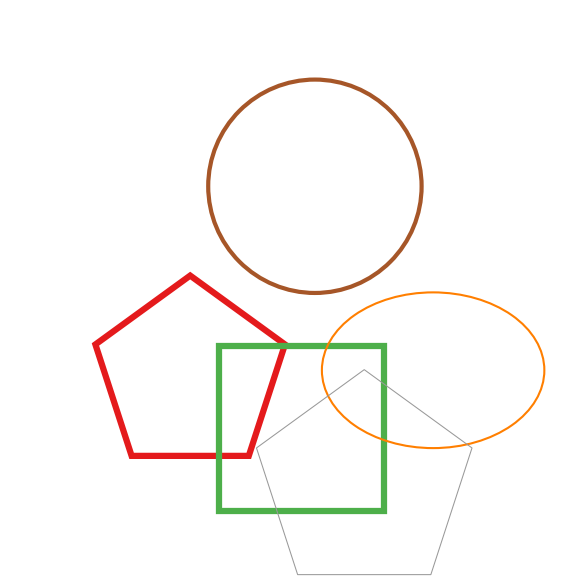[{"shape": "pentagon", "thickness": 3, "radius": 0.86, "center": [0.329, 0.349]}, {"shape": "square", "thickness": 3, "radius": 0.71, "center": [0.522, 0.257]}, {"shape": "oval", "thickness": 1, "radius": 0.96, "center": [0.75, 0.358]}, {"shape": "circle", "thickness": 2, "radius": 0.92, "center": [0.545, 0.677]}, {"shape": "pentagon", "thickness": 0.5, "radius": 0.98, "center": [0.631, 0.163]}]